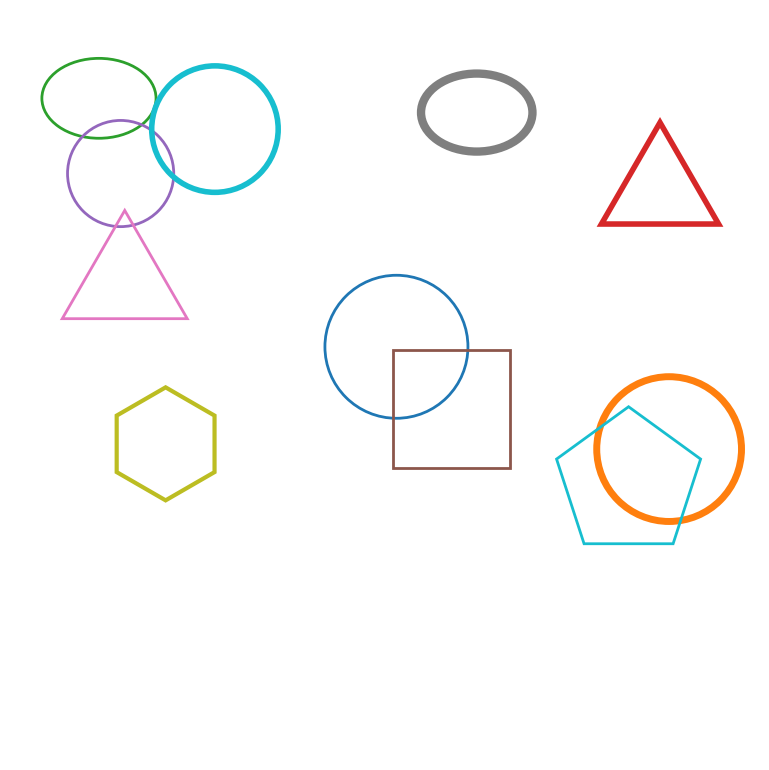[{"shape": "circle", "thickness": 1, "radius": 0.46, "center": [0.515, 0.55]}, {"shape": "circle", "thickness": 2.5, "radius": 0.47, "center": [0.869, 0.417]}, {"shape": "oval", "thickness": 1, "radius": 0.37, "center": [0.129, 0.872]}, {"shape": "triangle", "thickness": 2, "radius": 0.44, "center": [0.857, 0.753]}, {"shape": "circle", "thickness": 1, "radius": 0.34, "center": [0.157, 0.775]}, {"shape": "square", "thickness": 1, "radius": 0.38, "center": [0.586, 0.469]}, {"shape": "triangle", "thickness": 1, "radius": 0.47, "center": [0.162, 0.633]}, {"shape": "oval", "thickness": 3, "radius": 0.36, "center": [0.619, 0.854]}, {"shape": "hexagon", "thickness": 1.5, "radius": 0.37, "center": [0.215, 0.424]}, {"shape": "pentagon", "thickness": 1, "radius": 0.49, "center": [0.816, 0.373]}, {"shape": "circle", "thickness": 2, "radius": 0.41, "center": [0.279, 0.832]}]